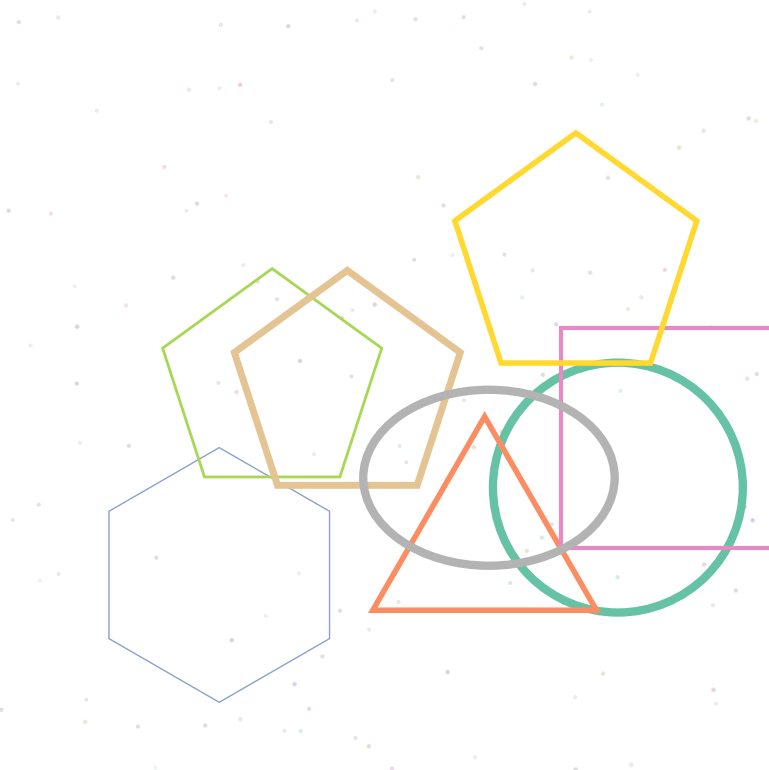[{"shape": "circle", "thickness": 3, "radius": 0.81, "center": [0.802, 0.367]}, {"shape": "triangle", "thickness": 2, "radius": 0.84, "center": [0.629, 0.291]}, {"shape": "hexagon", "thickness": 0.5, "radius": 0.83, "center": [0.285, 0.253]}, {"shape": "square", "thickness": 1.5, "radius": 0.71, "center": [0.872, 0.431]}, {"shape": "pentagon", "thickness": 1, "radius": 0.75, "center": [0.353, 0.502]}, {"shape": "pentagon", "thickness": 2, "radius": 0.83, "center": [0.748, 0.662]}, {"shape": "pentagon", "thickness": 2.5, "radius": 0.77, "center": [0.451, 0.495]}, {"shape": "oval", "thickness": 3, "radius": 0.82, "center": [0.635, 0.38]}]